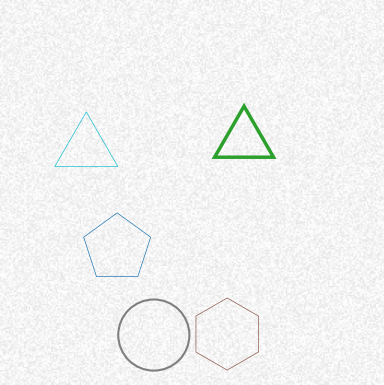[{"shape": "pentagon", "thickness": 0.5, "radius": 0.46, "center": [0.304, 0.356]}, {"shape": "triangle", "thickness": 2.5, "radius": 0.44, "center": [0.634, 0.636]}, {"shape": "hexagon", "thickness": 0.5, "radius": 0.47, "center": [0.59, 0.132]}, {"shape": "circle", "thickness": 1.5, "radius": 0.46, "center": [0.4, 0.13]}, {"shape": "triangle", "thickness": 0.5, "radius": 0.47, "center": [0.224, 0.615]}]